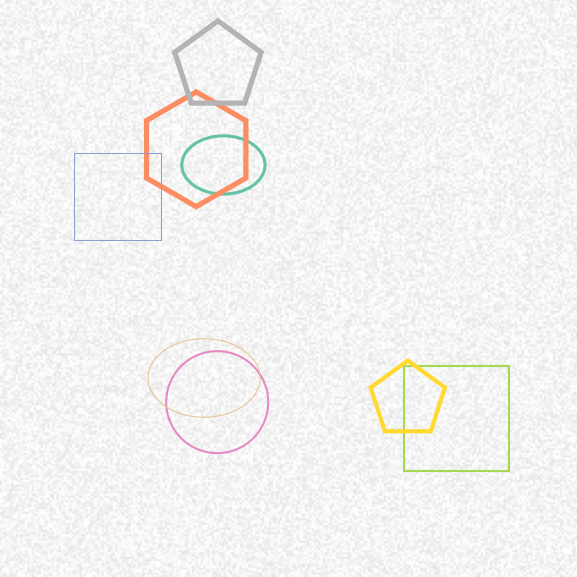[{"shape": "oval", "thickness": 1.5, "radius": 0.36, "center": [0.387, 0.713]}, {"shape": "hexagon", "thickness": 2.5, "radius": 0.5, "center": [0.34, 0.741]}, {"shape": "square", "thickness": 0.5, "radius": 0.38, "center": [0.204, 0.659]}, {"shape": "circle", "thickness": 1, "radius": 0.44, "center": [0.376, 0.303]}, {"shape": "square", "thickness": 1, "radius": 0.45, "center": [0.791, 0.275]}, {"shape": "pentagon", "thickness": 2, "radius": 0.34, "center": [0.706, 0.307]}, {"shape": "oval", "thickness": 0.5, "radius": 0.49, "center": [0.353, 0.345]}, {"shape": "pentagon", "thickness": 2.5, "radius": 0.39, "center": [0.377, 0.884]}]